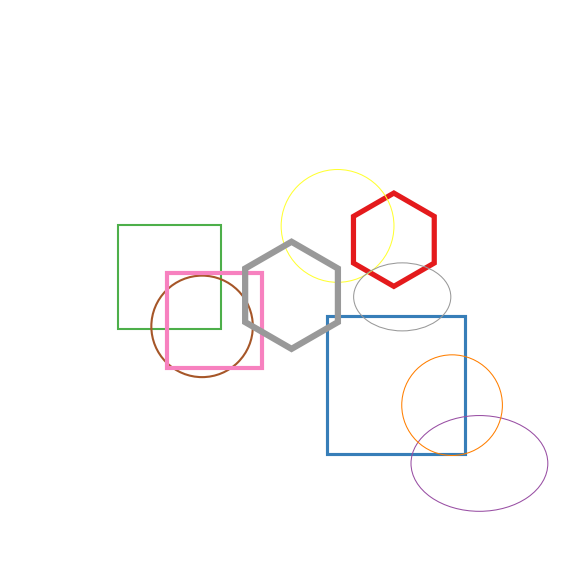[{"shape": "hexagon", "thickness": 2.5, "radius": 0.4, "center": [0.682, 0.584]}, {"shape": "square", "thickness": 1.5, "radius": 0.6, "center": [0.686, 0.333]}, {"shape": "square", "thickness": 1, "radius": 0.45, "center": [0.294, 0.519]}, {"shape": "oval", "thickness": 0.5, "radius": 0.59, "center": [0.83, 0.197]}, {"shape": "circle", "thickness": 0.5, "radius": 0.44, "center": [0.783, 0.298]}, {"shape": "circle", "thickness": 0.5, "radius": 0.49, "center": [0.585, 0.608]}, {"shape": "circle", "thickness": 1, "radius": 0.44, "center": [0.35, 0.434]}, {"shape": "square", "thickness": 2, "radius": 0.41, "center": [0.372, 0.445]}, {"shape": "oval", "thickness": 0.5, "radius": 0.42, "center": [0.696, 0.485]}, {"shape": "hexagon", "thickness": 3, "radius": 0.46, "center": [0.505, 0.488]}]